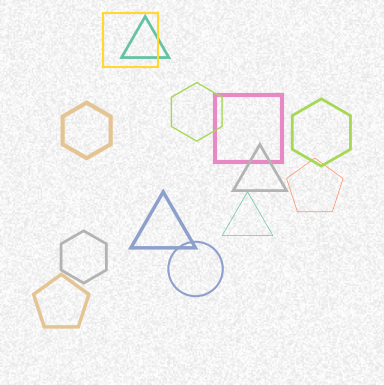[{"shape": "triangle", "thickness": 0.5, "radius": 0.38, "center": [0.643, 0.426]}, {"shape": "triangle", "thickness": 2, "radius": 0.36, "center": [0.377, 0.886]}, {"shape": "pentagon", "thickness": 0.5, "radius": 0.39, "center": [0.818, 0.512]}, {"shape": "circle", "thickness": 1.5, "radius": 0.35, "center": [0.508, 0.301]}, {"shape": "triangle", "thickness": 2.5, "radius": 0.48, "center": [0.424, 0.405]}, {"shape": "square", "thickness": 3, "radius": 0.44, "center": [0.646, 0.665]}, {"shape": "hexagon", "thickness": 1, "radius": 0.38, "center": [0.511, 0.709]}, {"shape": "hexagon", "thickness": 2, "radius": 0.44, "center": [0.835, 0.656]}, {"shape": "square", "thickness": 1.5, "radius": 0.35, "center": [0.34, 0.896]}, {"shape": "pentagon", "thickness": 2.5, "radius": 0.38, "center": [0.159, 0.212]}, {"shape": "hexagon", "thickness": 3, "radius": 0.36, "center": [0.225, 0.661]}, {"shape": "triangle", "thickness": 2, "radius": 0.4, "center": [0.675, 0.545]}, {"shape": "hexagon", "thickness": 2, "radius": 0.34, "center": [0.217, 0.333]}]